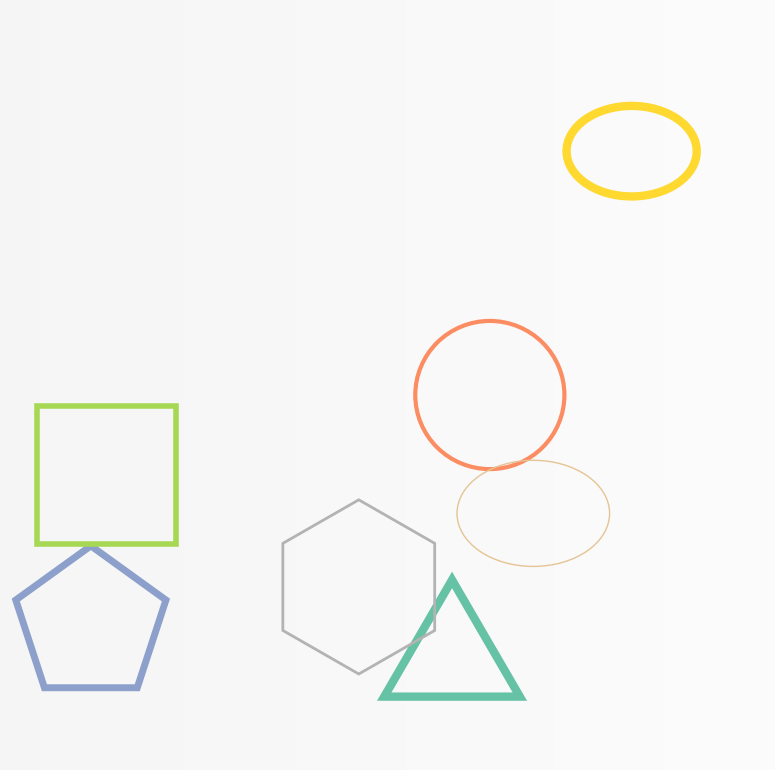[{"shape": "triangle", "thickness": 3, "radius": 0.51, "center": [0.583, 0.146]}, {"shape": "circle", "thickness": 1.5, "radius": 0.48, "center": [0.632, 0.487]}, {"shape": "pentagon", "thickness": 2.5, "radius": 0.51, "center": [0.117, 0.189]}, {"shape": "square", "thickness": 2, "radius": 0.45, "center": [0.137, 0.384]}, {"shape": "oval", "thickness": 3, "radius": 0.42, "center": [0.815, 0.804]}, {"shape": "oval", "thickness": 0.5, "radius": 0.49, "center": [0.688, 0.333]}, {"shape": "hexagon", "thickness": 1, "radius": 0.57, "center": [0.463, 0.238]}]